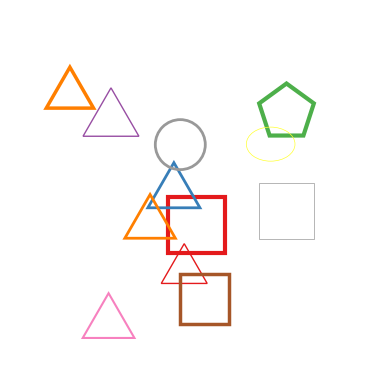[{"shape": "triangle", "thickness": 1, "radius": 0.34, "center": [0.479, 0.298]}, {"shape": "square", "thickness": 3, "radius": 0.37, "center": [0.511, 0.415]}, {"shape": "triangle", "thickness": 2, "radius": 0.39, "center": [0.452, 0.499]}, {"shape": "pentagon", "thickness": 3, "radius": 0.37, "center": [0.744, 0.708]}, {"shape": "triangle", "thickness": 1, "radius": 0.42, "center": [0.288, 0.688]}, {"shape": "triangle", "thickness": 2.5, "radius": 0.35, "center": [0.182, 0.755]}, {"shape": "triangle", "thickness": 2, "radius": 0.38, "center": [0.39, 0.419]}, {"shape": "oval", "thickness": 0.5, "radius": 0.32, "center": [0.703, 0.626]}, {"shape": "square", "thickness": 2.5, "radius": 0.32, "center": [0.531, 0.224]}, {"shape": "triangle", "thickness": 1.5, "radius": 0.39, "center": [0.282, 0.161]}, {"shape": "square", "thickness": 0.5, "radius": 0.36, "center": [0.744, 0.452]}, {"shape": "circle", "thickness": 2, "radius": 0.32, "center": [0.468, 0.624]}]